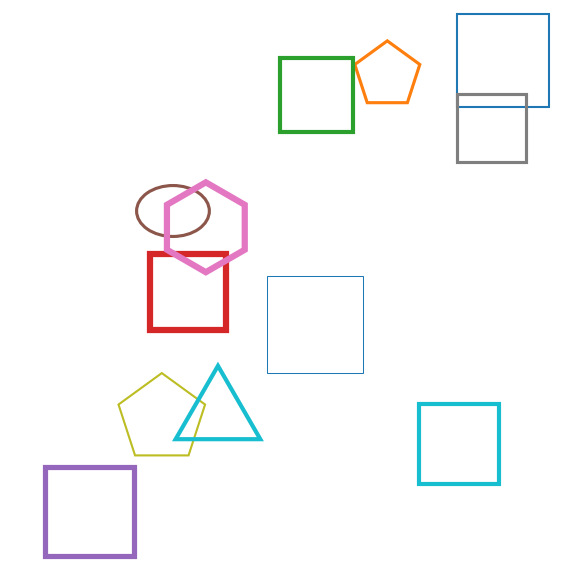[{"shape": "square", "thickness": 0.5, "radius": 0.42, "center": [0.546, 0.438]}, {"shape": "square", "thickness": 1, "radius": 0.4, "center": [0.871, 0.895]}, {"shape": "pentagon", "thickness": 1.5, "radius": 0.3, "center": [0.671, 0.869]}, {"shape": "square", "thickness": 2, "radius": 0.32, "center": [0.548, 0.835]}, {"shape": "square", "thickness": 3, "radius": 0.33, "center": [0.325, 0.494]}, {"shape": "square", "thickness": 2.5, "radius": 0.39, "center": [0.155, 0.114]}, {"shape": "oval", "thickness": 1.5, "radius": 0.31, "center": [0.3, 0.634]}, {"shape": "hexagon", "thickness": 3, "radius": 0.39, "center": [0.356, 0.606]}, {"shape": "square", "thickness": 1.5, "radius": 0.3, "center": [0.852, 0.778]}, {"shape": "pentagon", "thickness": 1, "radius": 0.39, "center": [0.28, 0.274]}, {"shape": "triangle", "thickness": 2, "radius": 0.42, "center": [0.377, 0.281]}, {"shape": "square", "thickness": 2, "radius": 0.35, "center": [0.795, 0.23]}]